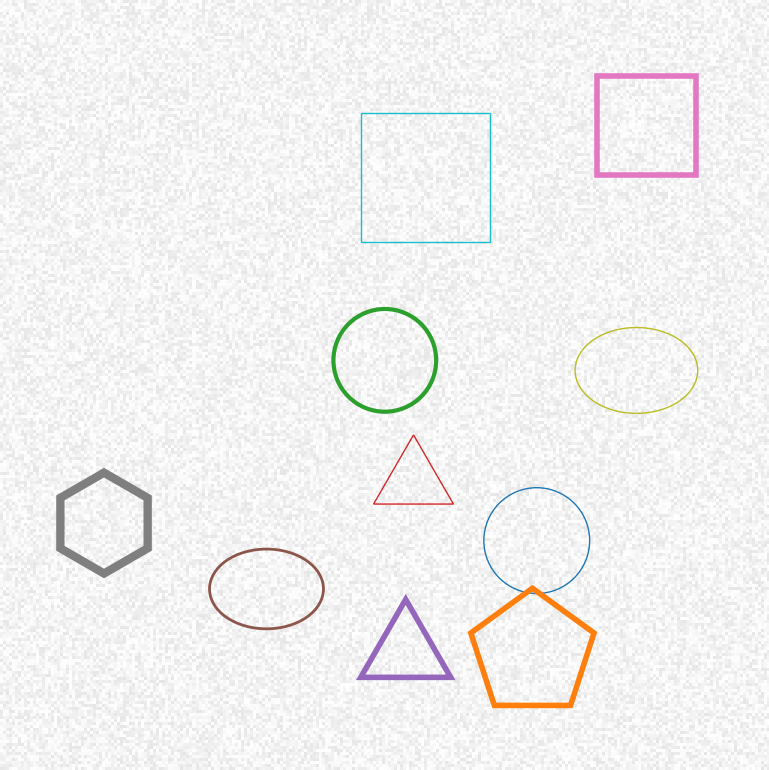[{"shape": "circle", "thickness": 0.5, "radius": 0.34, "center": [0.697, 0.298]}, {"shape": "pentagon", "thickness": 2, "radius": 0.42, "center": [0.691, 0.152]}, {"shape": "circle", "thickness": 1.5, "radius": 0.33, "center": [0.5, 0.532]}, {"shape": "triangle", "thickness": 0.5, "radius": 0.3, "center": [0.537, 0.375]}, {"shape": "triangle", "thickness": 2, "radius": 0.34, "center": [0.527, 0.154]}, {"shape": "oval", "thickness": 1, "radius": 0.37, "center": [0.346, 0.235]}, {"shape": "square", "thickness": 2, "radius": 0.32, "center": [0.84, 0.837]}, {"shape": "hexagon", "thickness": 3, "radius": 0.33, "center": [0.135, 0.321]}, {"shape": "oval", "thickness": 0.5, "radius": 0.4, "center": [0.827, 0.519]}, {"shape": "square", "thickness": 0.5, "radius": 0.42, "center": [0.552, 0.769]}]